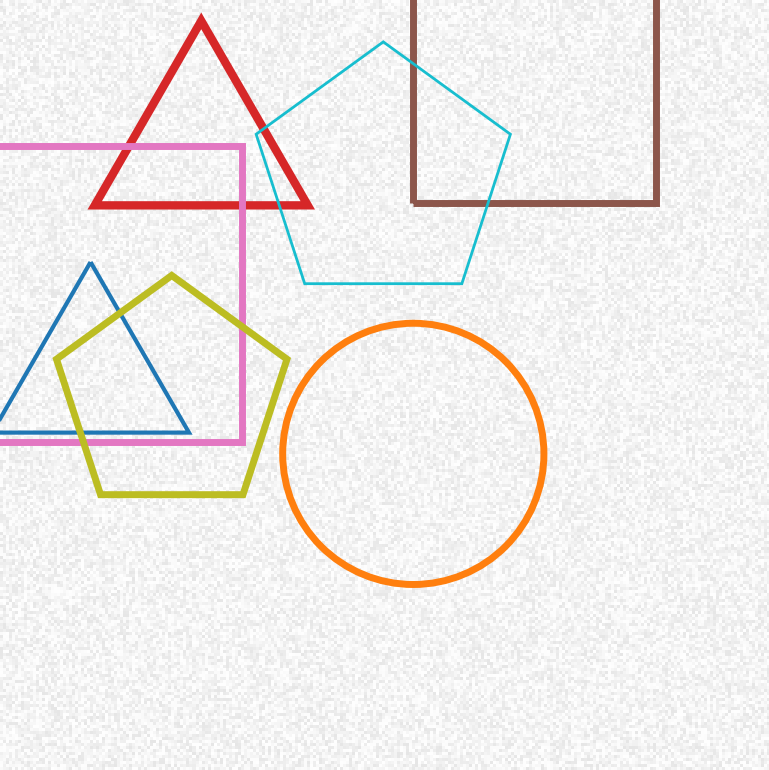[{"shape": "triangle", "thickness": 1.5, "radius": 0.74, "center": [0.118, 0.512]}, {"shape": "circle", "thickness": 2.5, "radius": 0.85, "center": [0.537, 0.411]}, {"shape": "triangle", "thickness": 3, "radius": 0.8, "center": [0.261, 0.813]}, {"shape": "square", "thickness": 2.5, "radius": 0.79, "center": [0.694, 0.894]}, {"shape": "square", "thickness": 2.5, "radius": 0.96, "center": [0.122, 0.619]}, {"shape": "pentagon", "thickness": 2.5, "radius": 0.79, "center": [0.223, 0.485]}, {"shape": "pentagon", "thickness": 1, "radius": 0.87, "center": [0.498, 0.772]}]